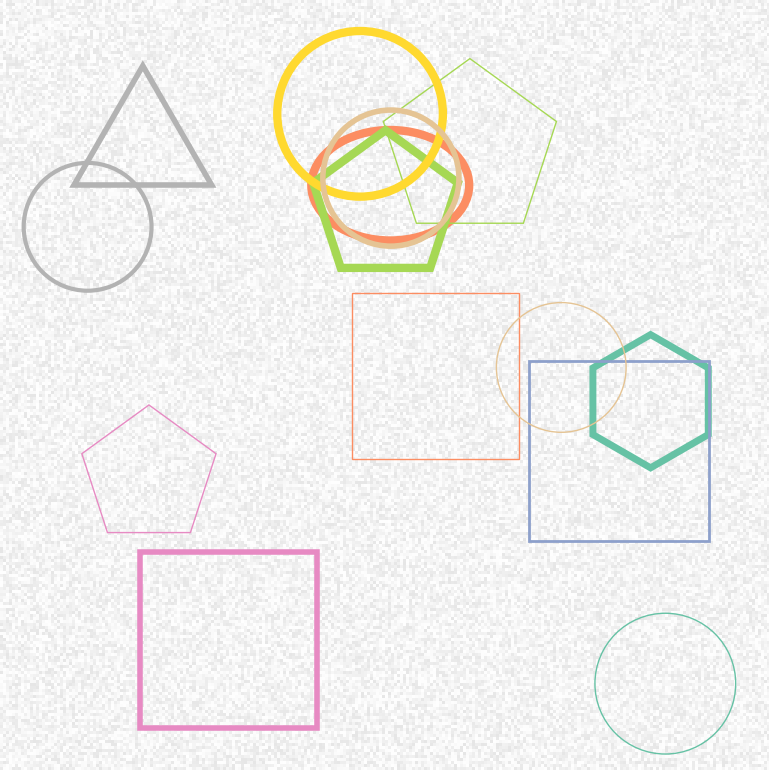[{"shape": "circle", "thickness": 0.5, "radius": 0.46, "center": [0.864, 0.112]}, {"shape": "hexagon", "thickness": 2.5, "radius": 0.43, "center": [0.845, 0.479]}, {"shape": "square", "thickness": 0.5, "radius": 0.54, "center": [0.566, 0.512]}, {"shape": "oval", "thickness": 3, "radius": 0.51, "center": [0.507, 0.759]}, {"shape": "square", "thickness": 1, "radius": 0.59, "center": [0.804, 0.414]}, {"shape": "square", "thickness": 2, "radius": 0.57, "center": [0.297, 0.169]}, {"shape": "pentagon", "thickness": 0.5, "radius": 0.46, "center": [0.193, 0.382]}, {"shape": "pentagon", "thickness": 0.5, "radius": 0.59, "center": [0.61, 0.806]}, {"shape": "pentagon", "thickness": 3, "radius": 0.49, "center": [0.501, 0.732]}, {"shape": "circle", "thickness": 3, "radius": 0.54, "center": [0.468, 0.852]}, {"shape": "circle", "thickness": 2, "radius": 0.44, "center": [0.508, 0.769]}, {"shape": "circle", "thickness": 0.5, "radius": 0.42, "center": [0.729, 0.523]}, {"shape": "triangle", "thickness": 2, "radius": 0.52, "center": [0.185, 0.811]}, {"shape": "circle", "thickness": 1.5, "radius": 0.42, "center": [0.114, 0.705]}]